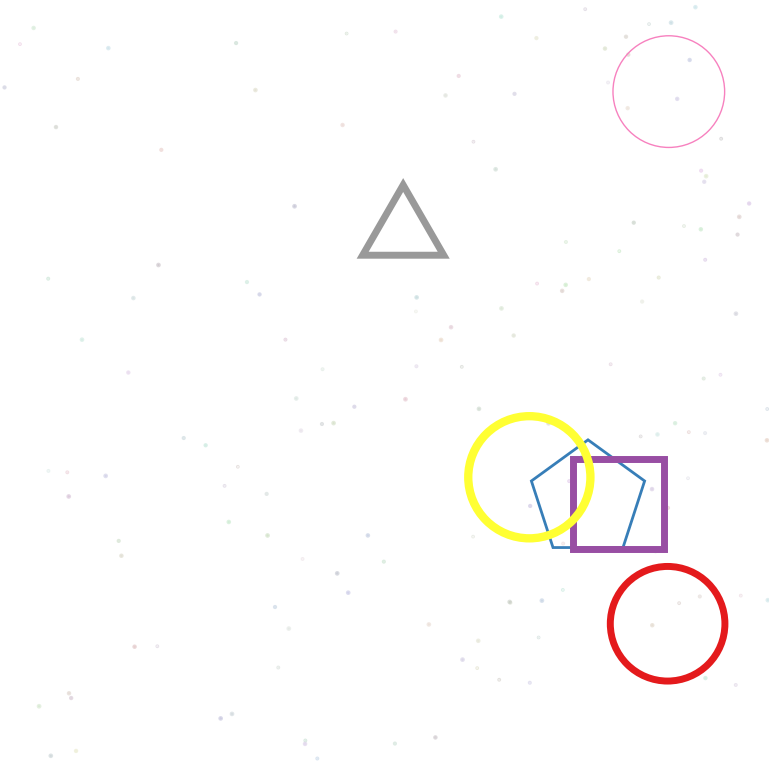[{"shape": "circle", "thickness": 2.5, "radius": 0.37, "center": [0.867, 0.19]}, {"shape": "pentagon", "thickness": 1, "radius": 0.39, "center": [0.764, 0.351]}, {"shape": "square", "thickness": 2.5, "radius": 0.29, "center": [0.803, 0.345]}, {"shape": "circle", "thickness": 3, "radius": 0.4, "center": [0.687, 0.38]}, {"shape": "circle", "thickness": 0.5, "radius": 0.36, "center": [0.869, 0.881]}, {"shape": "triangle", "thickness": 2.5, "radius": 0.3, "center": [0.524, 0.699]}]